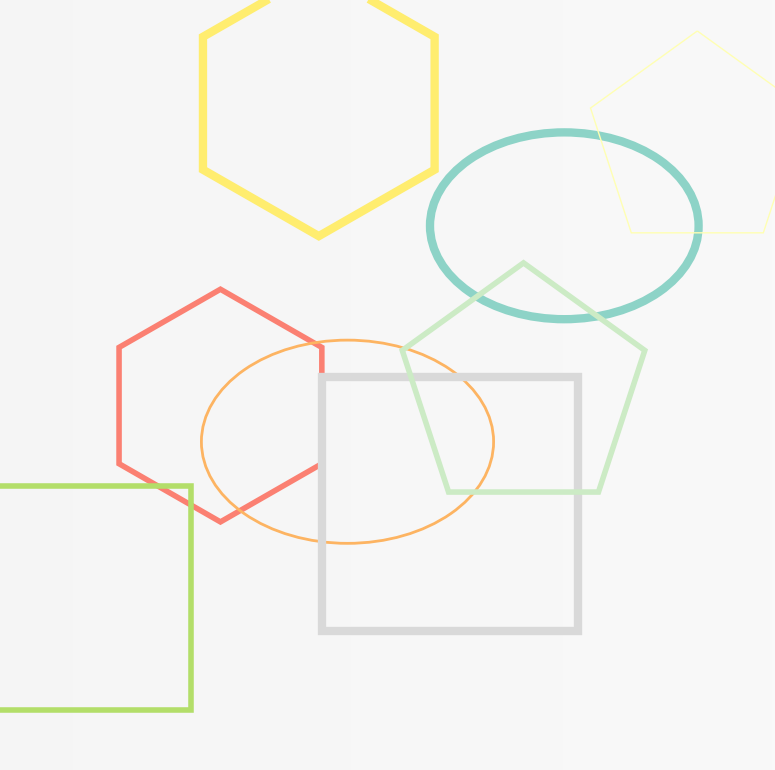[{"shape": "oval", "thickness": 3, "radius": 0.87, "center": [0.728, 0.707]}, {"shape": "pentagon", "thickness": 0.5, "radius": 0.72, "center": [0.9, 0.815]}, {"shape": "hexagon", "thickness": 2, "radius": 0.76, "center": [0.284, 0.473]}, {"shape": "oval", "thickness": 1, "radius": 0.94, "center": [0.448, 0.426]}, {"shape": "square", "thickness": 2, "radius": 0.73, "center": [0.101, 0.223]}, {"shape": "square", "thickness": 3, "radius": 0.83, "center": [0.58, 0.345]}, {"shape": "pentagon", "thickness": 2, "radius": 0.82, "center": [0.676, 0.494]}, {"shape": "hexagon", "thickness": 3, "radius": 0.86, "center": [0.411, 0.866]}]